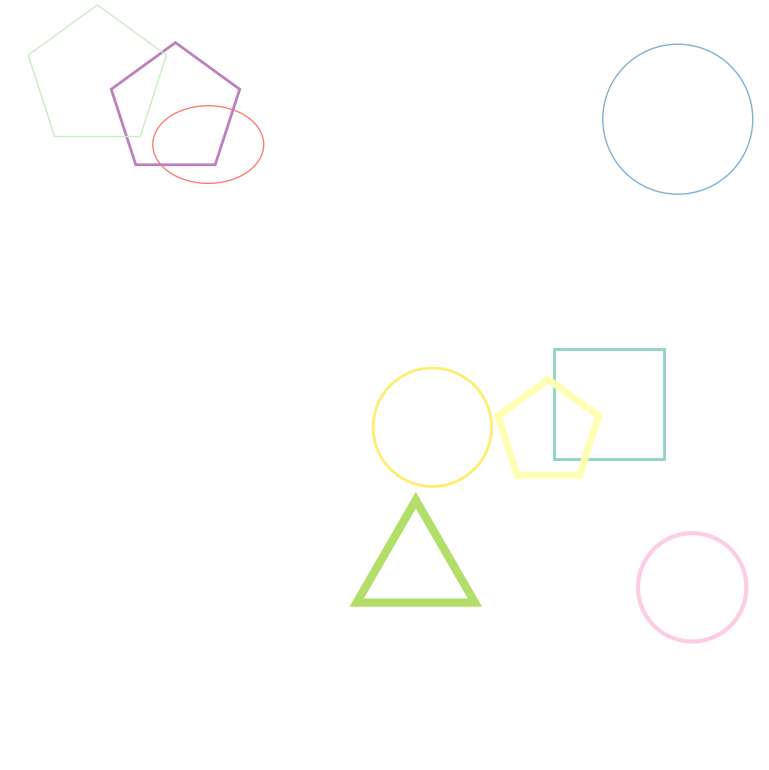[{"shape": "square", "thickness": 1, "radius": 0.36, "center": [0.79, 0.475]}, {"shape": "pentagon", "thickness": 2.5, "radius": 0.34, "center": [0.712, 0.438]}, {"shape": "oval", "thickness": 0.5, "radius": 0.36, "center": [0.27, 0.812]}, {"shape": "circle", "thickness": 0.5, "radius": 0.49, "center": [0.88, 0.845]}, {"shape": "triangle", "thickness": 3, "radius": 0.44, "center": [0.54, 0.262]}, {"shape": "circle", "thickness": 1.5, "radius": 0.35, "center": [0.899, 0.237]}, {"shape": "pentagon", "thickness": 1, "radius": 0.44, "center": [0.228, 0.857]}, {"shape": "pentagon", "thickness": 0.5, "radius": 0.47, "center": [0.126, 0.899]}, {"shape": "circle", "thickness": 1, "radius": 0.38, "center": [0.562, 0.445]}]